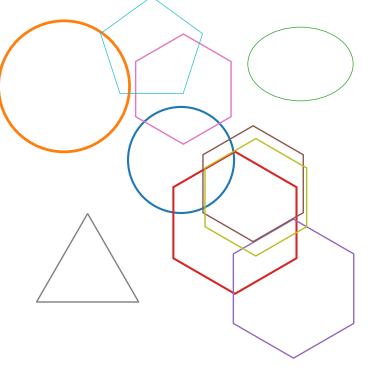[{"shape": "circle", "thickness": 1.5, "radius": 0.69, "center": [0.47, 0.584]}, {"shape": "circle", "thickness": 2, "radius": 0.85, "center": [0.166, 0.776]}, {"shape": "oval", "thickness": 0.5, "radius": 0.68, "center": [0.78, 0.834]}, {"shape": "hexagon", "thickness": 1.5, "radius": 0.92, "center": [0.61, 0.422]}, {"shape": "hexagon", "thickness": 1, "radius": 0.9, "center": [0.762, 0.25]}, {"shape": "hexagon", "thickness": 1, "radius": 0.75, "center": [0.657, 0.523]}, {"shape": "hexagon", "thickness": 1, "radius": 0.72, "center": [0.476, 0.769]}, {"shape": "triangle", "thickness": 1, "radius": 0.77, "center": [0.228, 0.292]}, {"shape": "hexagon", "thickness": 1, "radius": 0.76, "center": [0.664, 0.487]}, {"shape": "pentagon", "thickness": 0.5, "radius": 0.7, "center": [0.394, 0.87]}]